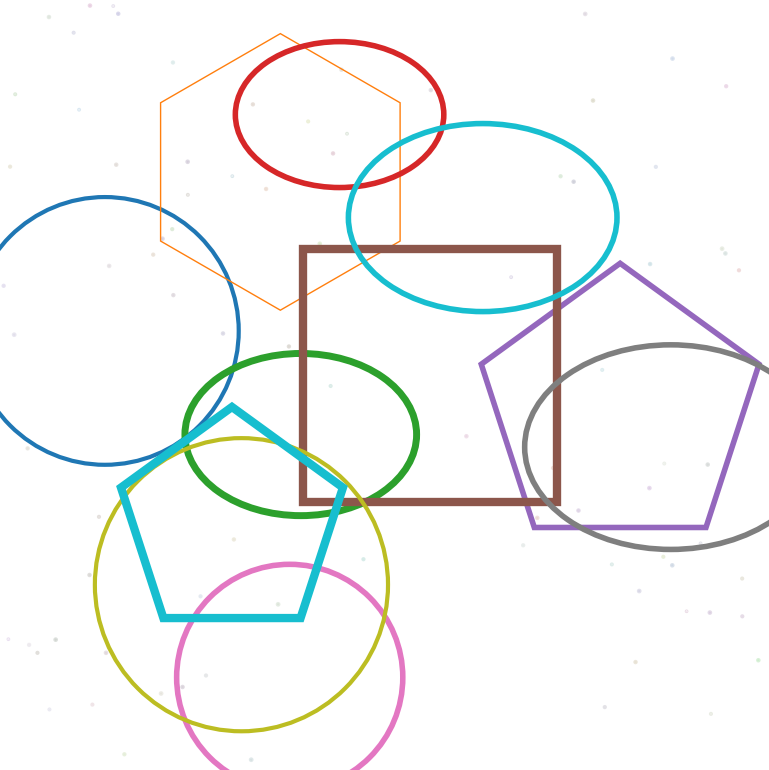[{"shape": "circle", "thickness": 1.5, "radius": 0.87, "center": [0.136, 0.57]}, {"shape": "hexagon", "thickness": 0.5, "radius": 0.9, "center": [0.364, 0.777]}, {"shape": "oval", "thickness": 2.5, "radius": 0.75, "center": [0.391, 0.436]}, {"shape": "oval", "thickness": 2, "radius": 0.68, "center": [0.441, 0.851]}, {"shape": "pentagon", "thickness": 2, "radius": 0.95, "center": [0.805, 0.468]}, {"shape": "square", "thickness": 3, "radius": 0.82, "center": [0.558, 0.512]}, {"shape": "circle", "thickness": 2, "radius": 0.73, "center": [0.376, 0.12]}, {"shape": "oval", "thickness": 2, "radius": 0.95, "center": [0.871, 0.419]}, {"shape": "circle", "thickness": 1.5, "radius": 0.95, "center": [0.314, 0.241]}, {"shape": "pentagon", "thickness": 3, "radius": 0.76, "center": [0.301, 0.32]}, {"shape": "oval", "thickness": 2, "radius": 0.87, "center": [0.627, 0.717]}]